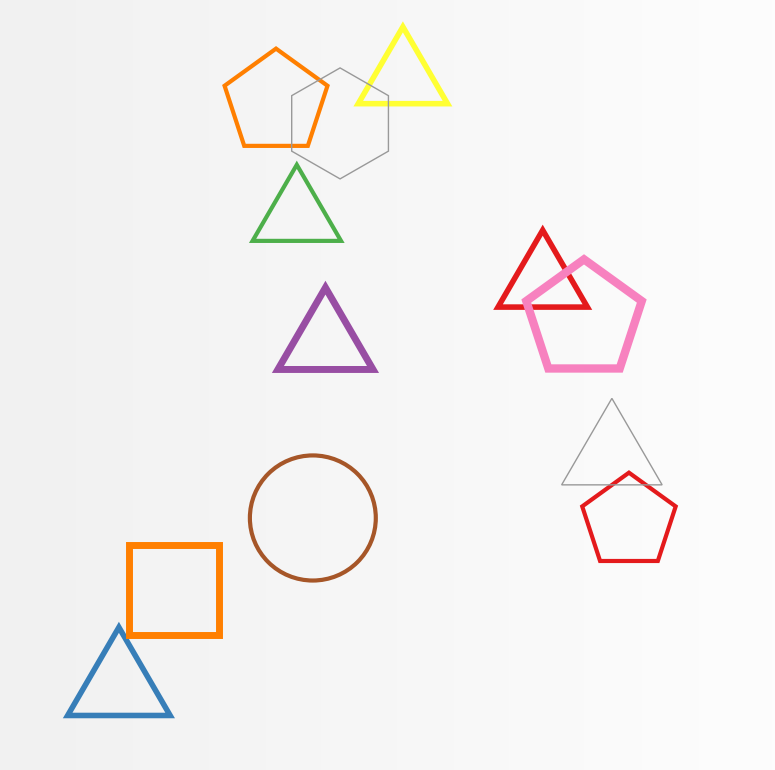[{"shape": "pentagon", "thickness": 1.5, "radius": 0.32, "center": [0.812, 0.323]}, {"shape": "triangle", "thickness": 2, "radius": 0.33, "center": [0.7, 0.634]}, {"shape": "triangle", "thickness": 2, "radius": 0.38, "center": [0.153, 0.109]}, {"shape": "triangle", "thickness": 1.5, "radius": 0.33, "center": [0.383, 0.72]}, {"shape": "triangle", "thickness": 2.5, "radius": 0.35, "center": [0.42, 0.556]}, {"shape": "square", "thickness": 2.5, "radius": 0.29, "center": [0.224, 0.234]}, {"shape": "pentagon", "thickness": 1.5, "radius": 0.35, "center": [0.356, 0.867]}, {"shape": "triangle", "thickness": 2, "radius": 0.33, "center": [0.52, 0.899]}, {"shape": "circle", "thickness": 1.5, "radius": 0.41, "center": [0.404, 0.327]}, {"shape": "pentagon", "thickness": 3, "radius": 0.39, "center": [0.754, 0.585]}, {"shape": "triangle", "thickness": 0.5, "radius": 0.37, "center": [0.79, 0.408]}, {"shape": "hexagon", "thickness": 0.5, "radius": 0.36, "center": [0.439, 0.84]}]